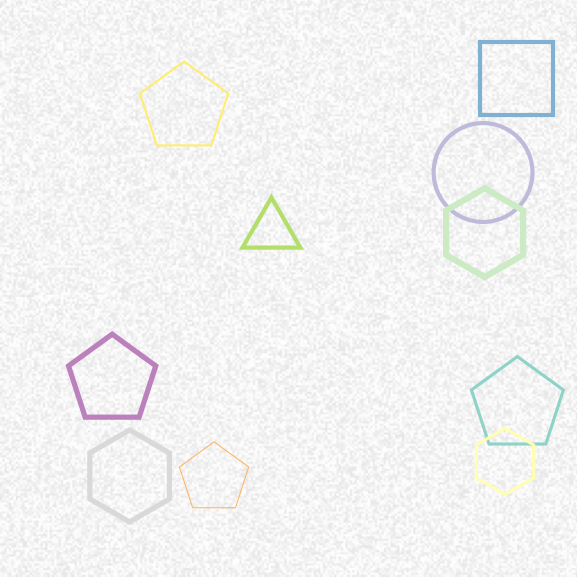[{"shape": "pentagon", "thickness": 1.5, "radius": 0.42, "center": [0.896, 0.298]}, {"shape": "hexagon", "thickness": 1.5, "radius": 0.29, "center": [0.874, 0.2]}, {"shape": "circle", "thickness": 2, "radius": 0.43, "center": [0.836, 0.7]}, {"shape": "square", "thickness": 2, "radius": 0.31, "center": [0.894, 0.863]}, {"shape": "pentagon", "thickness": 0.5, "radius": 0.32, "center": [0.371, 0.171]}, {"shape": "triangle", "thickness": 2, "radius": 0.29, "center": [0.47, 0.599]}, {"shape": "hexagon", "thickness": 2.5, "radius": 0.4, "center": [0.225, 0.175]}, {"shape": "pentagon", "thickness": 2.5, "radius": 0.4, "center": [0.194, 0.341]}, {"shape": "hexagon", "thickness": 3, "radius": 0.38, "center": [0.839, 0.596]}, {"shape": "pentagon", "thickness": 1, "radius": 0.4, "center": [0.319, 0.812]}]